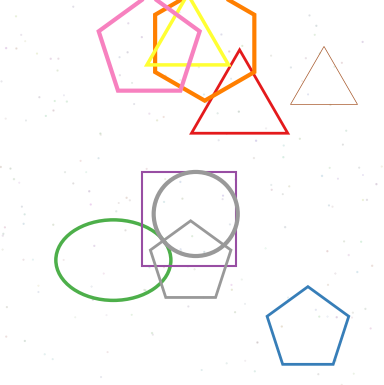[{"shape": "triangle", "thickness": 2, "radius": 0.72, "center": [0.622, 0.726]}, {"shape": "pentagon", "thickness": 2, "radius": 0.56, "center": [0.8, 0.144]}, {"shape": "oval", "thickness": 2.5, "radius": 0.75, "center": [0.294, 0.324]}, {"shape": "square", "thickness": 1.5, "radius": 0.61, "center": [0.491, 0.431]}, {"shape": "hexagon", "thickness": 3, "radius": 0.74, "center": [0.532, 0.887]}, {"shape": "triangle", "thickness": 2.5, "radius": 0.61, "center": [0.488, 0.893]}, {"shape": "triangle", "thickness": 0.5, "radius": 0.5, "center": [0.842, 0.779]}, {"shape": "pentagon", "thickness": 3, "radius": 0.69, "center": [0.387, 0.876]}, {"shape": "pentagon", "thickness": 2, "radius": 0.55, "center": [0.495, 0.316]}, {"shape": "circle", "thickness": 3, "radius": 0.55, "center": [0.508, 0.444]}]